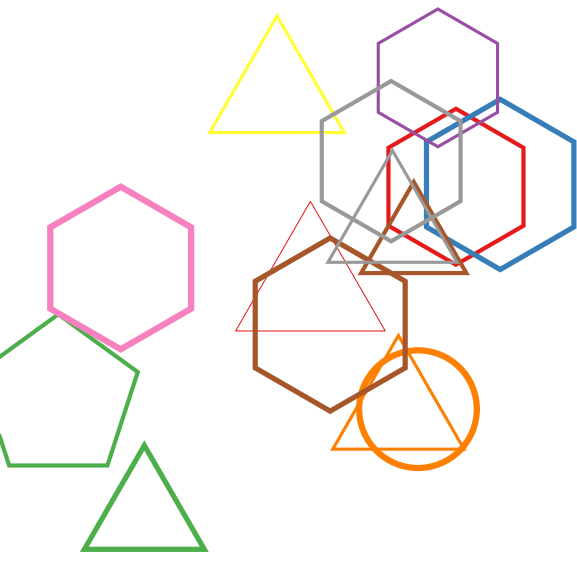[{"shape": "hexagon", "thickness": 2, "radius": 0.68, "center": [0.79, 0.676]}, {"shape": "triangle", "thickness": 0.5, "radius": 0.75, "center": [0.537, 0.501]}, {"shape": "hexagon", "thickness": 2.5, "radius": 0.74, "center": [0.866, 0.68]}, {"shape": "triangle", "thickness": 2.5, "radius": 0.6, "center": [0.25, 0.108]}, {"shape": "pentagon", "thickness": 2, "radius": 0.72, "center": [0.101, 0.31]}, {"shape": "hexagon", "thickness": 1.5, "radius": 0.6, "center": [0.758, 0.864]}, {"shape": "circle", "thickness": 3, "radius": 0.51, "center": [0.724, 0.291]}, {"shape": "triangle", "thickness": 1.5, "radius": 0.66, "center": [0.69, 0.287]}, {"shape": "triangle", "thickness": 1.5, "radius": 0.67, "center": [0.48, 0.837]}, {"shape": "triangle", "thickness": 2, "radius": 0.53, "center": [0.716, 0.579]}, {"shape": "hexagon", "thickness": 2.5, "radius": 0.75, "center": [0.572, 0.437]}, {"shape": "hexagon", "thickness": 3, "radius": 0.7, "center": [0.209, 0.535]}, {"shape": "hexagon", "thickness": 2, "radius": 0.69, "center": [0.677, 0.72]}, {"shape": "triangle", "thickness": 1.5, "radius": 0.65, "center": [0.68, 0.609]}]